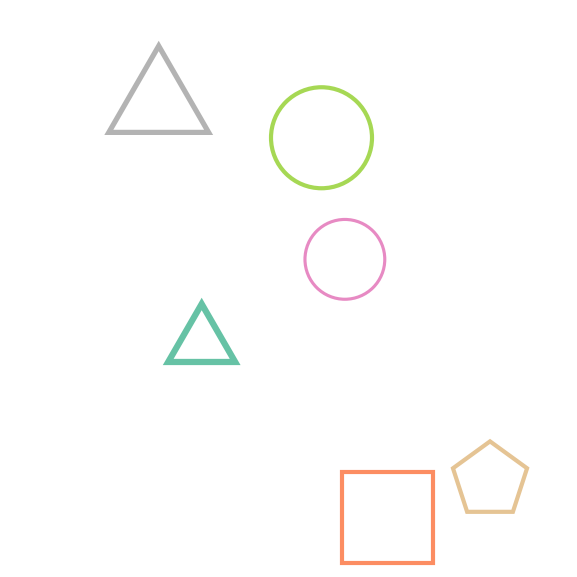[{"shape": "triangle", "thickness": 3, "radius": 0.33, "center": [0.349, 0.406]}, {"shape": "square", "thickness": 2, "radius": 0.39, "center": [0.671, 0.102]}, {"shape": "circle", "thickness": 1.5, "radius": 0.35, "center": [0.597, 0.55]}, {"shape": "circle", "thickness": 2, "radius": 0.44, "center": [0.557, 0.761]}, {"shape": "pentagon", "thickness": 2, "radius": 0.34, "center": [0.849, 0.167]}, {"shape": "triangle", "thickness": 2.5, "radius": 0.5, "center": [0.275, 0.82]}]